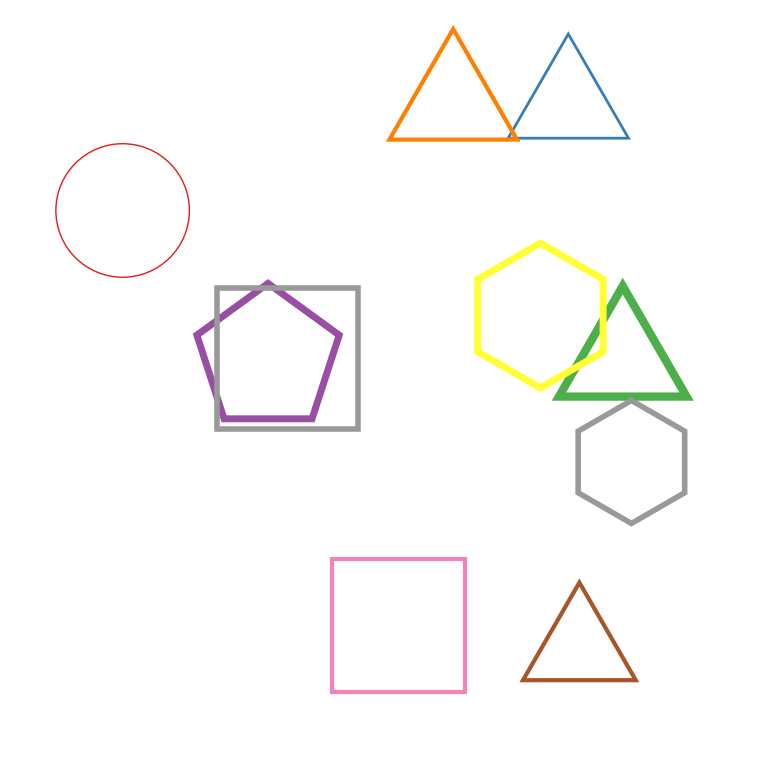[{"shape": "circle", "thickness": 0.5, "radius": 0.43, "center": [0.159, 0.727]}, {"shape": "triangle", "thickness": 1, "radius": 0.45, "center": [0.738, 0.866]}, {"shape": "triangle", "thickness": 3, "radius": 0.48, "center": [0.809, 0.533]}, {"shape": "pentagon", "thickness": 2.5, "radius": 0.49, "center": [0.348, 0.535]}, {"shape": "triangle", "thickness": 1.5, "radius": 0.48, "center": [0.589, 0.867]}, {"shape": "hexagon", "thickness": 2.5, "radius": 0.47, "center": [0.702, 0.59]}, {"shape": "triangle", "thickness": 1.5, "radius": 0.42, "center": [0.752, 0.159]}, {"shape": "square", "thickness": 1.5, "radius": 0.43, "center": [0.518, 0.188]}, {"shape": "hexagon", "thickness": 2, "radius": 0.4, "center": [0.82, 0.4]}, {"shape": "square", "thickness": 2, "radius": 0.46, "center": [0.373, 0.534]}]